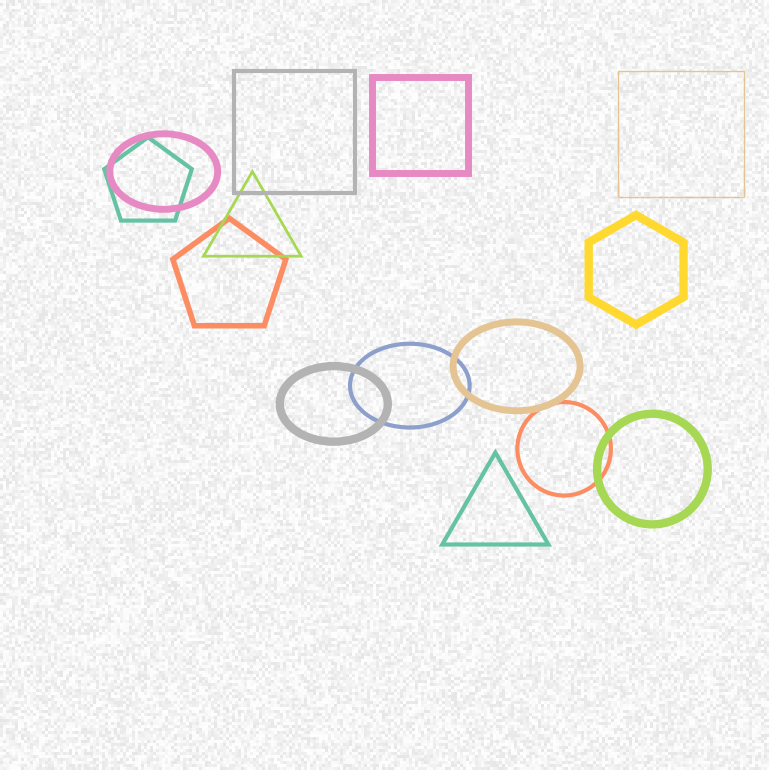[{"shape": "pentagon", "thickness": 1.5, "radius": 0.3, "center": [0.192, 0.762]}, {"shape": "triangle", "thickness": 1.5, "radius": 0.4, "center": [0.643, 0.333]}, {"shape": "pentagon", "thickness": 2, "radius": 0.39, "center": [0.298, 0.639]}, {"shape": "circle", "thickness": 1.5, "radius": 0.3, "center": [0.733, 0.417]}, {"shape": "oval", "thickness": 1.5, "radius": 0.39, "center": [0.532, 0.499]}, {"shape": "oval", "thickness": 2.5, "radius": 0.35, "center": [0.213, 0.777]}, {"shape": "square", "thickness": 2.5, "radius": 0.31, "center": [0.545, 0.838]}, {"shape": "triangle", "thickness": 1, "radius": 0.37, "center": [0.328, 0.704]}, {"shape": "circle", "thickness": 3, "radius": 0.36, "center": [0.847, 0.391]}, {"shape": "hexagon", "thickness": 3, "radius": 0.36, "center": [0.826, 0.65]}, {"shape": "square", "thickness": 0.5, "radius": 0.41, "center": [0.884, 0.826]}, {"shape": "oval", "thickness": 2.5, "radius": 0.41, "center": [0.671, 0.524]}, {"shape": "square", "thickness": 1.5, "radius": 0.39, "center": [0.382, 0.829]}, {"shape": "oval", "thickness": 3, "radius": 0.35, "center": [0.434, 0.475]}]